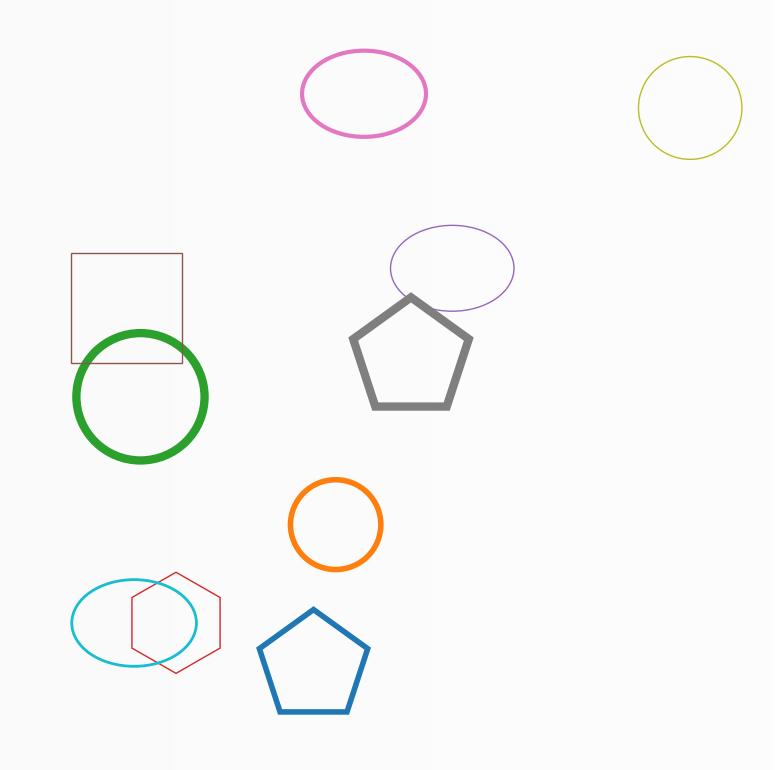[{"shape": "pentagon", "thickness": 2, "radius": 0.37, "center": [0.405, 0.135]}, {"shape": "circle", "thickness": 2, "radius": 0.29, "center": [0.433, 0.319]}, {"shape": "circle", "thickness": 3, "radius": 0.41, "center": [0.181, 0.485]}, {"shape": "hexagon", "thickness": 0.5, "radius": 0.33, "center": [0.227, 0.191]}, {"shape": "oval", "thickness": 0.5, "radius": 0.4, "center": [0.584, 0.652]}, {"shape": "square", "thickness": 0.5, "radius": 0.36, "center": [0.164, 0.6]}, {"shape": "oval", "thickness": 1.5, "radius": 0.4, "center": [0.47, 0.878]}, {"shape": "pentagon", "thickness": 3, "radius": 0.39, "center": [0.53, 0.535]}, {"shape": "circle", "thickness": 0.5, "radius": 0.33, "center": [0.891, 0.86]}, {"shape": "oval", "thickness": 1, "radius": 0.4, "center": [0.173, 0.191]}]